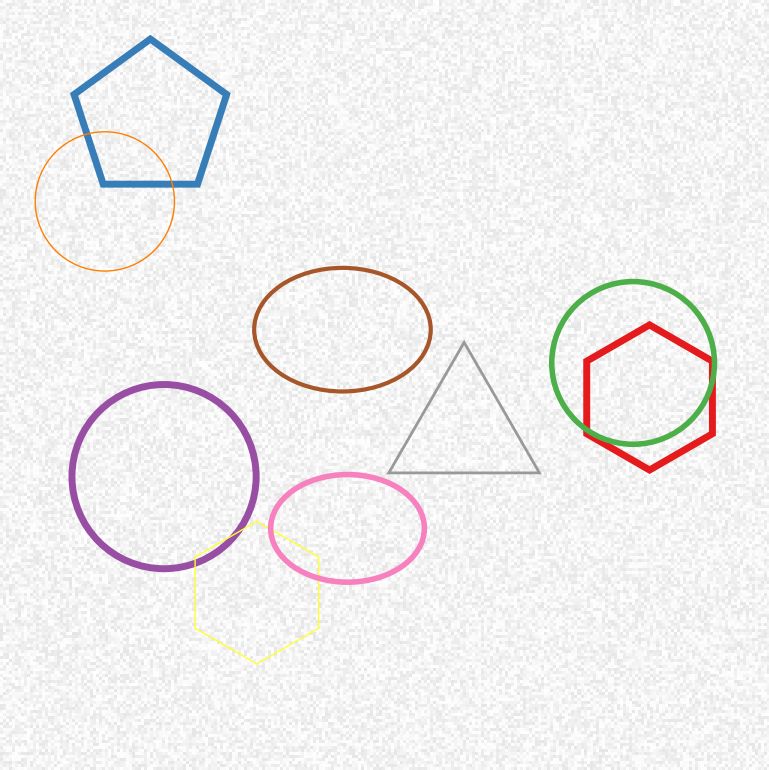[{"shape": "hexagon", "thickness": 2.5, "radius": 0.47, "center": [0.844, 0.484]}, {"shape": "pentagon", "thickness": 2.5, "radius": 0.52, "center": [0.195, 0.845]}, {"shape": "circle", "thickness": 2, "radius": 0.53, "center": [0.822, 0.529]}, {"shape": "circle", "thickness": 2.5, "radius": 0.6, "center": [0.213, 0.381]}, {"shape": "circle", "thickness": 0.5, "radius": 0.45, "center": [0.136, 0.738]}, {"shape": "hexagon", "thickness": 0.5, "radius": 0.46, "center": [0.334, 0.23]}, {"shape": "oval", "thickness": 1.5, "radius": 0.57, "center": [0.445, 0.572]}, {"shape": "oval", "thickness": 2, "radius": 0.5, "center": [0.451, 0.314]}, {"shape": "triangle", "thickness": 1, "radius": 0.56, "center": [0.603, 0.442]}]